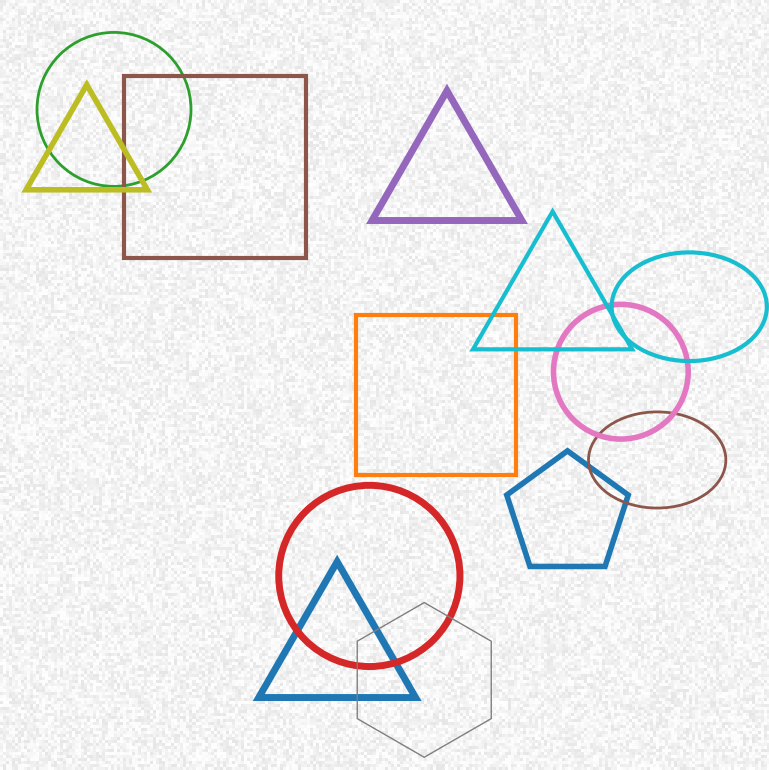[{"shape": "triangle", "thickness": 2.5, "radius": 0.59, "center": [0.438, 0.153]}, {"shape": "pentagon", "thickness": 2, "radius": 0.41, "center": [0.737, 0.331]}, {"shape": "square", "thickness": 1.5, "radius": 0.52, "center": [0.566, 0.487]}, {"shape": "circle", "thickness": 1, "radius": 0.5, "center": [0.148, 0.858]}, {"shape": "circle", "thickness": 2.5, "radius": 0.59, "center": [0.48, 0.252]}, {"shape": "triangle", "thickness": 2.5, "radius": 0.56, "center": [0.58, 0.77]}, {"shape": "oval", "thickness": 1, "radius": 0.45, "center": [0.853, 0.403]}, {"shape": "square", "thickness": 1.5, "radius": 0.59, "center": [0.279, 0.783]}, {"shape": "circle", "thickness": 2, "radius": 0.44, "center": [0.806, 0.517]}, {"shape": "hexagon", "thickness": 0.5, "radius": 0.5, "center": [0.551, 0.117]}, {"shape": "triangle", "thickness": 2, "radius": 0.45, "center": [0.113, 0.799]}, {"shape": "oval", "thickness": 1.5, "radius": 0.5, "center": [0.895, 0.602]}, {"shape": "triangle", "thickness": 1.5, "radius": 0.6, "center": [0.718, 0.606]}]